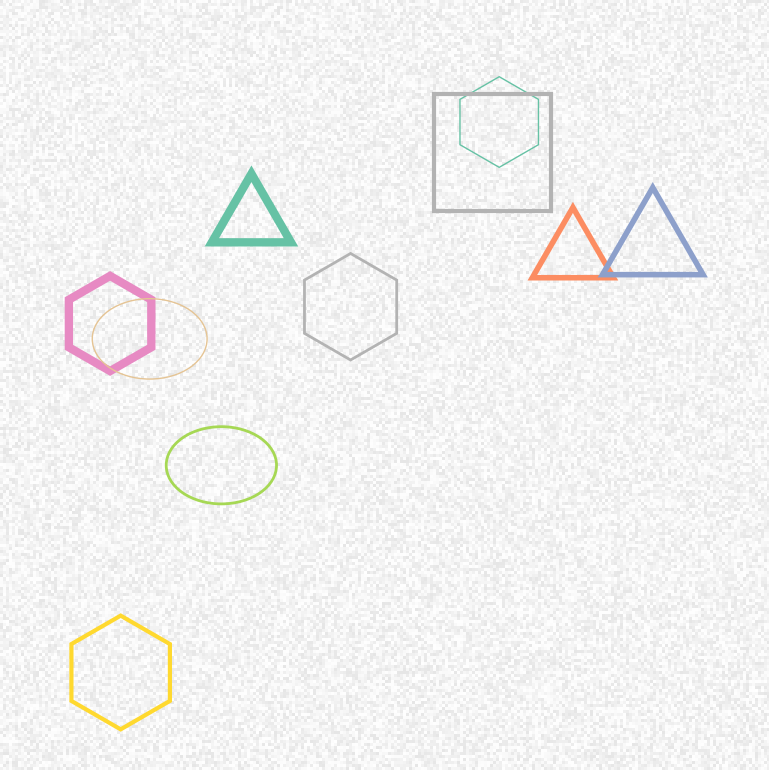[{"shape": "hexagon", "thickness": 0.5, "radius": 0.29, "center": [0.648, 0.842]}, {"shape": "triangle", "thickness": 3, "radius": 0.3, "center": [0.327, 0.715]}, {"shape": "triangle", "thickness": 2, "radius": 0.3, "center": [0.744, 0.67]}, {"shape": "triangle", "thickness": 2, "radius": 0.38, "center": [0.848, 0.681]}, {"shape": "hexagon", "thickness": 3, "radius": 0.31, "center": [0.143, 0.58]}, {"shape": "oval", "thickness": 1, "radius": 0.36, "center": [0.287, 0.396]}, {"shape": "hexagon", "thickness": 1.5, "radius": 0.37, "center": [0.157, 0.127]}, {"shape": "oval", "thickness": 0.5, "radius": 0.37, "center": [0.194, 0.56]}, {"shape": "square", "thickness": 1.5, "radius": 0.38, "center": [0.64, 0.802]}, {"shape": "hexagon", "thickness": 1, "radius": 0.35, "center": [0.455, 0.602]}]